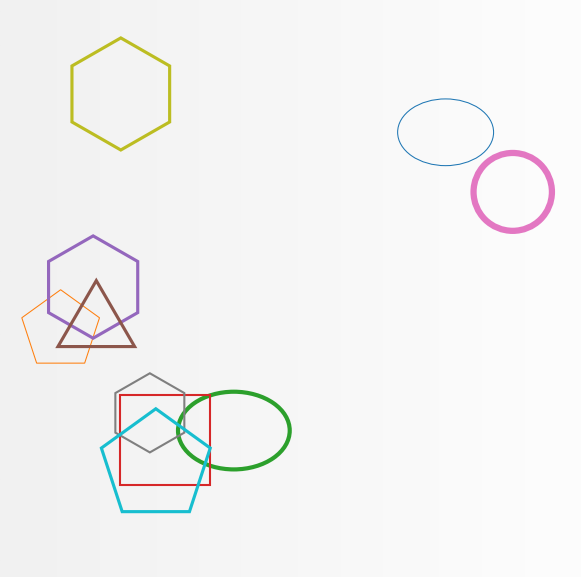[{"shape": "oval", "thickness": 0.5, "radius": 0.41, "center": [0.767, 0.77]}, {"shape": "pentagon", "thickness": 0.5, "radius": 0.35, "center": [0.104, 0.427]}, {"shape": "oval", "thickness": 2, "radius": 0.48, "center": [0.402, 0.254]}, {"shape": "square", "thickness": 1, "radius": 0.39, "center": [0.284, 0.237]}, {"shape": "hexagon", "thickness": 1.5, "radius": 0.44, "center": [0.16, 0.502]}, {"shape": "triangle", "thickness": 1.5, "radius": 0.38, "center": [0.166, 0.437]}, {"shape": "circle", "thickness": 3, "radius": 0.34, "center": [0.882, 0.667]}, {"shape": "hexagon", "thickness": 1, "radius": 0.34, "center": [0.258, 0.284]}, {"shape": "hexagon", "thickness": 1.5, "radius": 0.49, "center": [0.208, 0.836]}, {"shape": "pentagon", "thickness": 1.5, "radius": 0.49, "center": [0.268, 0.193]}]